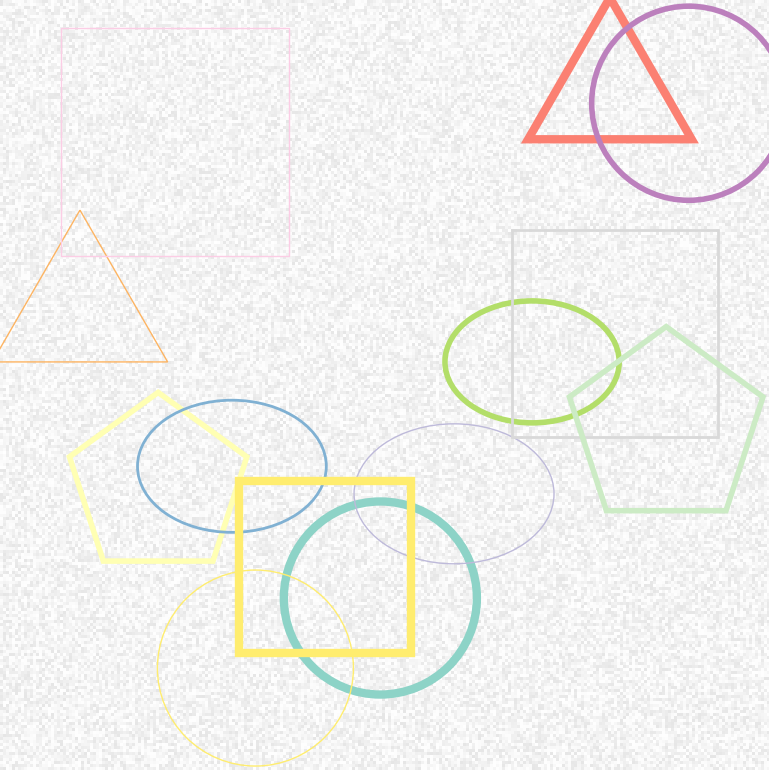[{"shape": "circle", "thickness": 3, "radius": 0.63, "center": [0.494, 0.223]}, {"shape": "pentagon", "thickness": 2, "radius": 0.61, "center": [0.205, 0.369]}, {"shape": "oval", "thickness": 0.5, "radius": 0.65, "center": [0.59, 0.359]}, {"shape": "triangle", "thickness": 3, "radius": 0.61, "center": [0.792, 0.88]}, {"shape": "oval", "thickness": 1, "radius": 0.61, "center": [0.301, 0.394]}, {"shape": "triangle", "thickness": 0.5, "radius": 0.66, "center": [0.104, 0.596]}, {"shape": "oval", "thickness": 2, "radius": 0.57, "center": [0.691, 0.53]}, {"shape": "square", "thickness": 0.5, "radius": 0.74, "center": [0.227, 0.816]}, {"shape": "square", "thickness": 1, "radius": 0.67, "center": [0.799, 0.567]}, {"shape": "circle", "thickness": 2, "radius": 0.63, "center": [0.894, 0.866]}, {"shape": "pentagon", "thickness": 2, "radius": 0.66, "center": [0.865, 0.444]}, {"shape": "circle", "thickness": 0.5, "radius": 0.64, "center": [0.332, 0.132]}, {"shape": "square", "thickness": 3, "radius": 0.56, "center": [0.422, 0.263]}]